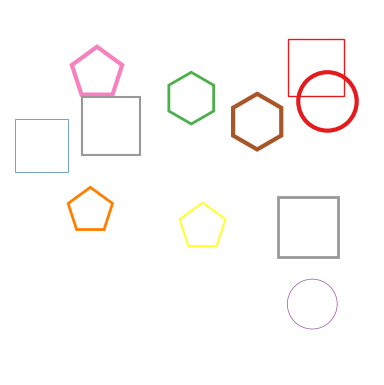[{"shape": "circle", "thickness": 3, "radius": 0.38, "center": [0.851, 0.737]}, {"shape": "square", "thickness": 1, "radius": 0.37, "center": [0.821, 0.824]}, {"shape": "square", "thickness": 0.5, "radius": 0.34, "center": [0.107, 0.623]}, {"shape": "hexagon", "thickness": 2, "radius": 0.34, "center": [0.497, 0.745]}, {"shape": "circle", "thickness": 0.5, "radius": 0.32, "center": [0.811, 0.21]}, {"shape": "pentagon", "thickness": 2, "radius": 0.3, "center": [0.235, 0.453]}, {"shape": "pentagon", "thickness": 1.5, "radius": 0.31, "center": [0.526, 0.411]}, {"shape": "hexagon", "thickness": 3, "radius": 0.36, "center": [0.668, 0.684]}, {"shape": "pentagon", "thickness": 3, "radius": 0.34, "center": [0.252, 0.81]}, {"shape": "square", "thickness": 1.5, "radius": 0.38, "center": [0.288, 0.673]}, {"shape": "square", "thickness": 2, "radius": 0.39, "center": [0.8, 0.411]}]